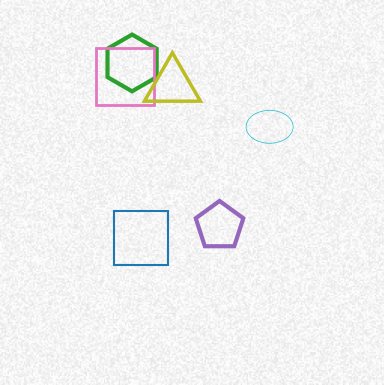[{"shape": "square", "thickness": 1.5, "radius": 0.35, "center": [0.366, 0.381]}, {"shape": "hexagon", "thickness": 3, "radius": 0.37, "center": [0.343, 0.837]}, {"shape": "pentagon", "thickness": 3, "radius": 0.32, "center": [0.57, 0.413]}, {"shape": "square", "thickness": 2, "radius": 0.37, "center": [0.325, 0.802]}, {"shape": "triangle", "thickness": 2.5, "radius": 0.42, "center": [0.448, 0.779]}, {"shape": "oval", "thickness": 0.5, "radius": 0.31, "center": [0.7, 0.671]}]